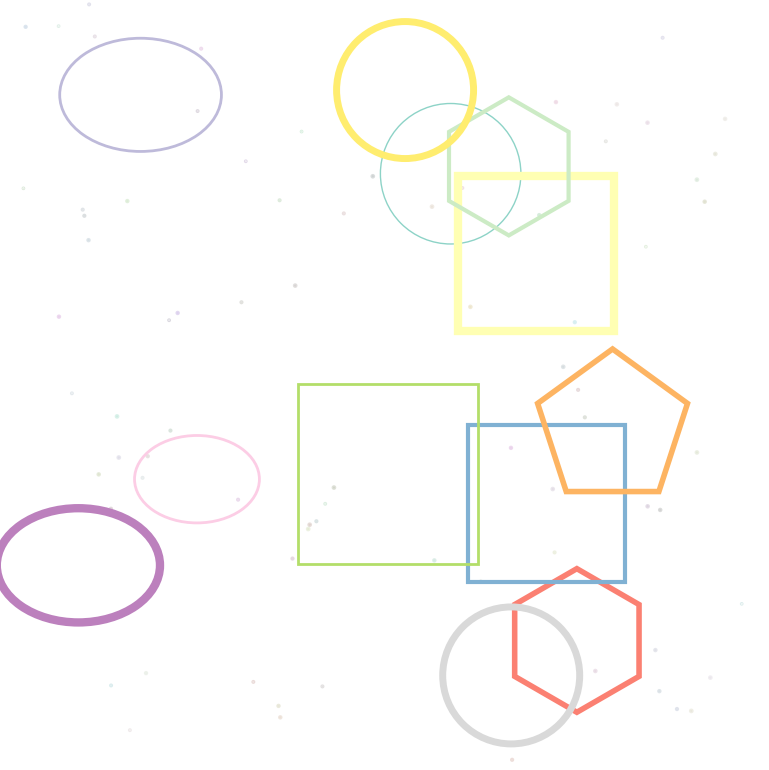[{"shape": "circle", "thickness": 0.5, "radius": 0.46, "center": [0.585, 0.774]}, {"shape": "square", "thickness": 3, "radius": 0.5, "center": [0.696, 0.671]}, {"shape": "oval", "thickness": 1, "radius": 0.53, "center": [0.183, 0.877]}, {"shape": "hexagon", "thickness": 2, "radius": 0.47, "center": [0.749, 0.168]}, {"shape": "square", "thickness": 1.5, "radius": 0.51, "center": [0.709, 0.346]}, {"shape": "pentagon", "thickness": 2, "radius": 0.51, "center": [0.796, 0.444]}, {"shape": "square", "thickness": 1, "radius": 0.58, "center": [0.504, 0.384]}, {"shape": "oval", "thickness": 1, "radius": 0.41, "center": [0.256, 0.378]}, {"shape": "circle", "thickness": 2.5, "radius": 0.44, "center": [0.664, 0.123]}, {"shape": "oval", "thickness": 3, "radius": 0.53, "center": [0.102, 0.266]}, {"shape": "hexagon", "thickness": 1.5, "radius": 0.45, "center": [0.661, 0.784]}, {"shape": "circle", "thickness": 2.5, "radius": 0.44, "center": [0.526, 0.883]}]